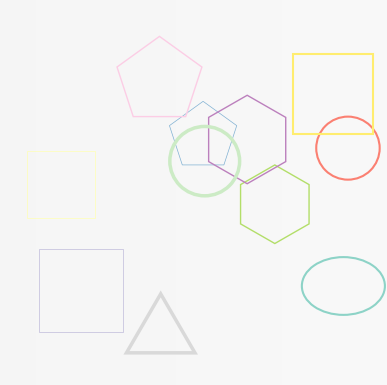[{"shape": "oval", "thickness": 1.5, "radius": 0.54, "center": [0.886, 0.257]}, {"shape": "square", "thickness": 0.5, "radius": 0.44, "center": [0.157, 0.521]}, {"shape": "square", "thickness": 0.5, "radius": 0.54, "center": [0.209, 0.246]}, {"shape": "circle", "thickness": 1.5, "radius": 0.41, "center": [0.898, 0.615]}, {"shape": "pentagon", "thickness": 0.5, "radius": 0.46, "center": [0.524, 0.645]}, {"shape": "hexagon", "thickness": 1, "radius": 0.51, "center": [0.709, 0.47]}, {"shape": "pentagon", "thickness": 1, "radius": 0.58, "center": [0.412, 0.79]}, {"shape": "triangle", "thickness": 2.5, "radius": 0.51, "center": [0.415, 0.135]}, {"shape": "hexagon", "thickness": 1, "radius": 0.57, "center": [0.638, 0.638]}, {"shape": "circle", "thickness": 2.5, "radius": 0.45, "center": [0.528, 0.581]}, {"shape": "square", "thickness": 1.5, "radius": 0.51, "center": [0.859, 0.756]}]